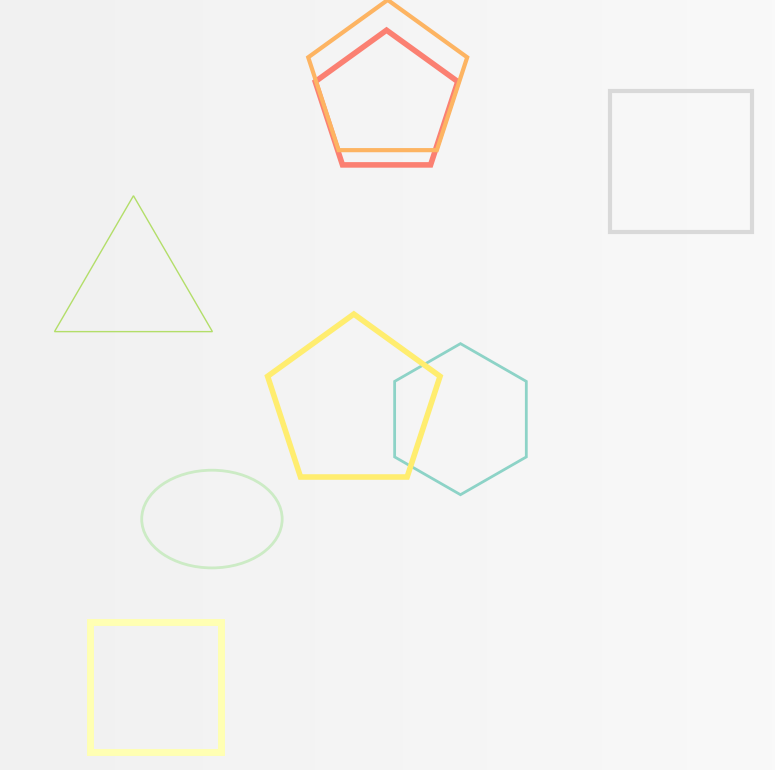[{"shape": "hexagon", "thickness": 1, "radius": 0.49, "center": [0.594, 0.456]}, {"shape": "square", "thickness": 2.5, "radius": 0.42, "center": [0.201, 0.108]}, {"shape": "pentagon", "thickness": 2, "radius": 0.48, "center": [0.499, 0.864]}, {"shape": "pentagon", "thickness": 1.5, "radius": 0.54, "center": [0.5, 0.892]}, {"shape": "triangle", "thickness": 0.5, "radius": 0.59, "center": [0.172, 0.628]}, {"shape": "square", "thickness": 1.5, "radius": 0.46, "center": [0.878, 0.79]}, {"shape": "oval", "thickness": 1, "radius": 0.45, "center": [0.273, 0.326]}, {"shape": "pentagon", "thickness": 2, "radius": 0.58, "center": [0.457, 0.475]}]